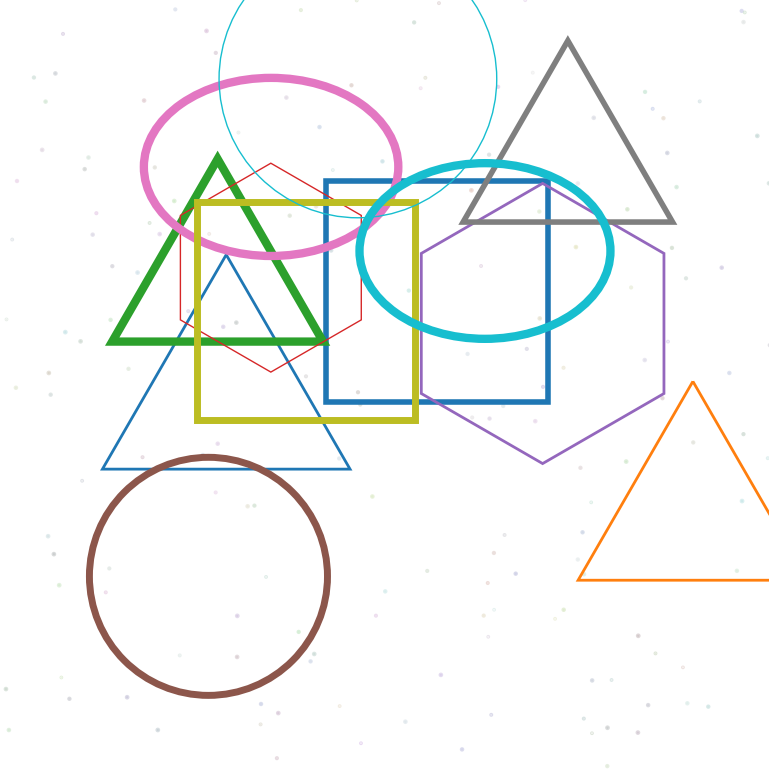[{"shape": "triangle", "thickness": 1, "radius": 0.93, "center": [0.294, 0.484]}, {"shape": "square", "thickness": 2, "radius": 0.72, "center": [0.567, 0.622]}, {"shape": "triangle", "thickness": 1, "radius": 0.86, "center": [0.9, 0.333]}, {"shape": "triangle", "thickness": 3, "radius": 0.79, "center": [0.283, 0.635]}, {"shape": "hexagon", "thickness": 0.5, "radius": 0.68, "center": [0.352, 0.652]}, {"shape": "hexagon", "thickness": 1, "radius": 0.91, "center": [0.705, 0.58]}, {"shape": "circle", "thickness": 2.5, "radius": 0.77, "center": [0.271, 0.251]}, {"shape": "oval", "thickness": 3, "radius": 0.83, "center": [0.352, 0.783]}, {"shape": "triangle", "thickness": 2, "radius": 0.79, "center": [0.737, 0.79]}, {"shape": "square", "thickness": 2.5, "radius": 0.71, "center": [0.397, 0.596]}, {"shape": "oval", "thickness": 3, "radius": 0.81, "center": [0.63, 0.674]}, {"shape": "circle", "thickness": 0.5, "radius": 0.9, "center": [0.465, 0.897]}]